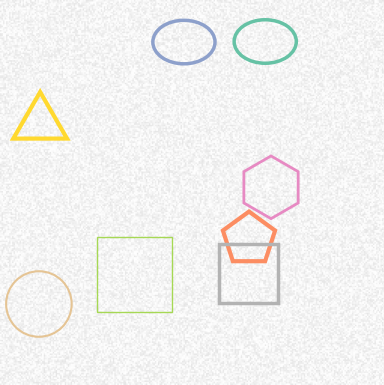[{"shape": "oval", "thickness": 2.5, "radius": 0.4, "center": [0.689, 0.892]}, {"shape": "pentagon", "thickness": 3, "radius": 0.36, "center": [0.647, 0.379]}, {"shape": "oval", "thickness": 2.5, "radius": 0.4, "center": [0.478, 0.891]}, {"shape": "hexagon", "thickness": 2, "radius": 0.41, "center": [0.704, 0.513]}, {"shape": "square", "thickness": 1, "radius": 0.49, "center": [0.349, 0.287]}, {"shape": "triangle", "thickness": 3, "radius": 0.4, "center": [0.104, 0.68]}, {"shape": "circle", "thickness": 1.5, "radius": 0.43, "center": [0.101, 0.21]}, {"shape": "square", "thickness": 2.5, "radius": 0.38, "center": [0.645, 0.289]}]